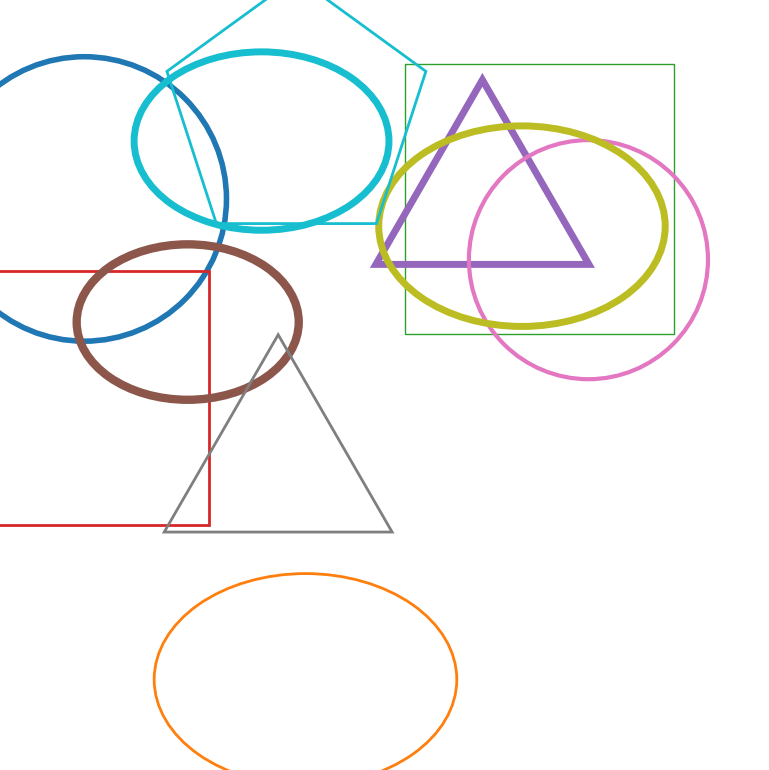[{"shape": "circle", "thickness": 2, "radius": 0.92, "center": [0.109, 0.742]}, {"shape": "oval", "thickness": 1, "radius": 0.98, "center": [0.397, 0.118]}, {"shape": "square", "thickness": 0.5, "radius": 0.87, "center": [0.701, 0.741]}, {"shape": "square", "thickness": 1, "radius": 0.83, "center": [0.105, 0.483]}, {"shape": "triangle", "thickness": 2.5, "radius": 0.8, "center": [0.626, 0.737]}, {"shape": "oval", "thickness": 3, "radius": 0.72, "center": [0.244, 0.582]}, {"shape": "circle", "thickness": 1.5, "radius": 0.78, "center": [0.764, 0.663]}, {"shape": "triangle", "thickness": 1, "radius": 0.85, "center": [0.361, 0.394]}, {"shape": "oval", "thickness": 2.5, "radius": 0.93, "center": [0.678, 0.706]}, {"shape": "pentagon", "thickness": 1, "radius": 0.88, "center": [0.385, 0.853]}, {"shape": "oval", "thickness": 2.5, "radius": 0.83, "center": [0.34, 0.817]}]